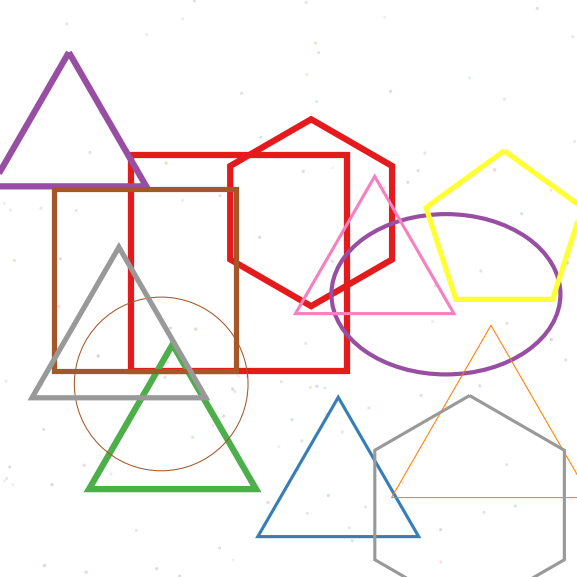[{"shape": "hexagon", "thickness": 3, "radius": 0.81, "center": [0.539, 0.631]}, {"shape": "square", "thickness": 3, "radius": 0.94, "center": [0.413, 0.544]}, {"shape": "triangle", "thickness": 1.5, "radius": 0.8, "center": [0.586, 0.15]}, {"shape": "triangle", "thickness": 3, "radius": 0.84, "center": [0.299, 0.236]}, {"shape": "oval", "thickness": 2, "radius": 0.99, "center": [0.772, 0.49]}, {"shape": "triangle", "thickness": 3, "radius": 0.77, "center": [0.119, 0.754]}, {"shape": "triangle", "thickness": 0.5, "radius": 0.99, "center": [0.85, 0.237]}, {"shape": "pentagon", "thickness": 2.5, "radius": 0.71, "center": [0.873, 0.596]}, {"shape": "circle", "thickness": 0.5, "radius": 0.75, "center": [0.279, 0.334]}, {"shape": "square", "thickness": 2.5, "radius": 0.79, "center": [0.251, 0.515]}, {"shape": "triangle", "thickness": 1.5, "radius": 0.79, "center": [0.649, 0.535]}, {"shape": "hexagon", "thickness": 1.5, "radius": 0.95, "center": [0.813, 0.125]}, {"shape": "triangle", "thickness": 2.5, "radius": 0.87, "center": [0.206, 0.397]}]